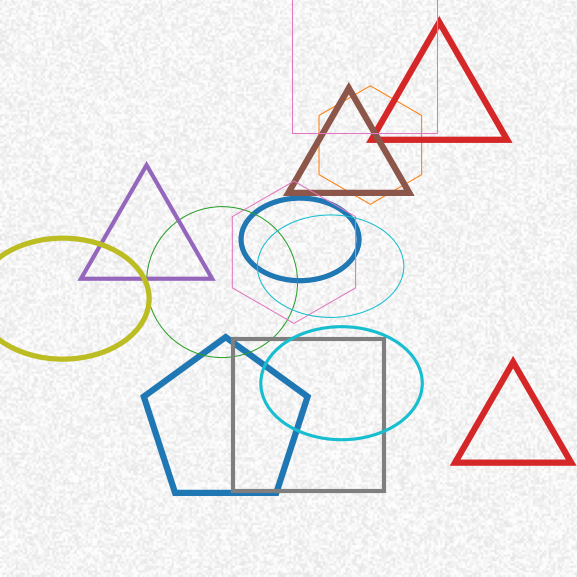[{"shape": "oval", "thickness": 2.5, "radius": 0.51, "center": [0.52, 0.585]}, {"shape": "pentagon", "thickness": 3, "radius": 0.75, "center": [0.391, 0.266]}, {"shape": "hexagon", "thickness": 0.5, "radius": 0.51, "center": [0.641, 0.748]}, {"shape": "circle", "thickness": 0.5, "radius": 0.65, "center": [0.384, 0.511]}, {"shape": "triangle", "thickness": 3, "radius": 0.68, "center": [0.761, 0.825]}, {"shape": "triangle", "thickness": 3, "radius": 0.58, "center": [0.889, 0.256]}, {"shape": "triangle", "thickness": 2, "radius": 0.66, "center": [0.254, 0.582]}, {"shape": "triangle", "thickness": 3, "radius": 0.6, "center": [0.604, 0.726]}, {"shape": "hexagon", "thickness": 0.5, "radius": 0.62, "center": [0.509, 0.562]}, {"shape": "square", "thickness": 0.5, "radius": 0.63, "center": [0.631, 0.894]}, {"shape": "square", "thickness": 2, "radius": 0.65, "center": [0.535, 0.28]}, {"shape": "oval", "thickness": 2.5, "radius": 0.75, "center": [0.109, 0.482]}, {"shape": "oval", "thickness": 1.5, "radius": 0.7, "center": [0.591, 0.336]}, {"shape": "oval", "thickness": 0.5, "radius": 0.63, "center": [0.572, 0.538]}]